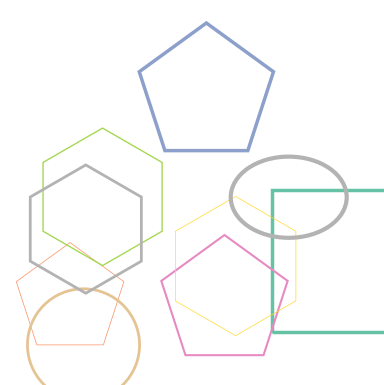[{"shape": "square", "thickness": 2.5, "radius": 0.92, "center": [0.891, 0.321]}, {"shape": "pentagon", "thickness": 0.5, "radius": 0.73, "center": [0.182, 0.223]}, {"shape": "pentagon", "thickness": 2.5, "radius": 0.92, "center": [0.536, 0.757]}, {"shape": "pentagon", "thickness": 1.5, "radius": 0.86, "center": [0.583, 0.217]}, {"shape": "hexagon", "thickness": 1, "radius": 0.89, "center": [0.266, 0.489]}, {"shape": "hexagon", "thickness": 0.5, "radius": 0.9, "center": [0.612, 0.309]}, {"shape": "circle", "thickness": 2, "radius": 0.73, "center": [0.217, 0.104]}, {"shape": "hexagon", "thickness": 2, "radius": 0.83, "center": [0.223, 0.405]}, {"shape": "oval", "thickness": 3, "radius": 0.75, "center": [0.75, 0.488]}]